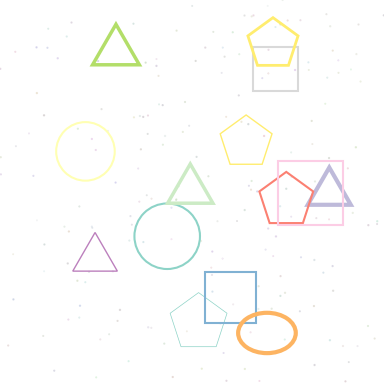[{"shape": "pentagon", "thickness": 0.5, "radius": 0.39, "center": [0.516, 0.162]}, {"shape": "circle", "thickness": 1.5, "radius": 0.43, "center": [0.434, 0.386]}, {"shape": "circle", "thickness": 1.5, "radius": 0.38, "center": [0.222, 0.607]}, {"shape": "triangle", "thickness": 3, "radius": 0.32, "center": [0.855, 0.5]}, {"shape": "pentagon", "thickness": 1.5, "radius": 0.37, "center": [0.744, 0.48]}, {"shape": "square", "thickness": 1.5, "radius": 0.33, "center": [0.599, 0.228]}, {"shape": "oval", "thickness": 3, "radius": 0.37, "center": [0.693, 0.135]}, {"shape": "triangle", "thickness": 2.5, "radius": 0.35, "center": [0.301, 0.867]}, {"shape": "square", "thickness": 1.5, "radius": 0.42, "center": [0.807, 0.498]}, {"shape": "square", "thickness": 1.5, "radius": 0.29, "center": [0.717, 0.821]}, {"shape": "triangle", "thickness": 1, "radius": 0.33, "center": [0.247, 0.329]}, {"shape": "triangle", "thickness": 2.5, "radius": 0.34, "center": [0.494, 0.506]}, {"shape": "pentagon", "thickness": 1, "radius": 0.35, "center": [0.639, 0.631]}, {"shape": "pentagon", "thickness": 2, "radius": 0.34, "center": [0.709, 0.886]}]